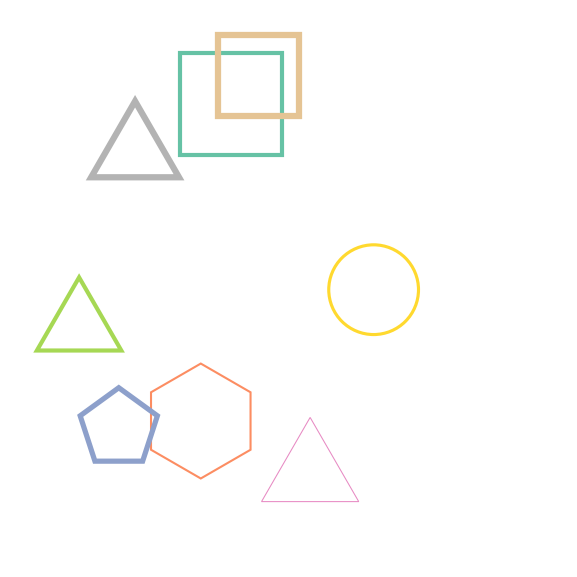[{"shape": "square", "thickness": 2, "radius": 0.44, "center": [0.4, 0.819]}, {"shape": "hexagon", "thickness": 1, "radius": 0.5, "center": [0.348, 0.27]}, {"shape": "pentagon", "thickness": 2.5, "radius": 0.35, "center": [0.206, 0.257]}, {"shape": "triangle", "thickness": 0.5, "radius": 0.49, "center": [0.537, 0.179]}, {"shape": "triangle", "thickness": 2, "radius": 0.42, "center": [0.137, 0.434]}, {"shape": "circle", "thickness": 1.5, "radius": 0.39, "center": [0.647, 0.498]}, {"shape": "square", "thickness": 3, "radius": 0.35, "center": [0.447, 0.869]}, {"shape": "triangle", "thickness": 3, "radius": 0.44, "center": [0.234, 0.736]}]